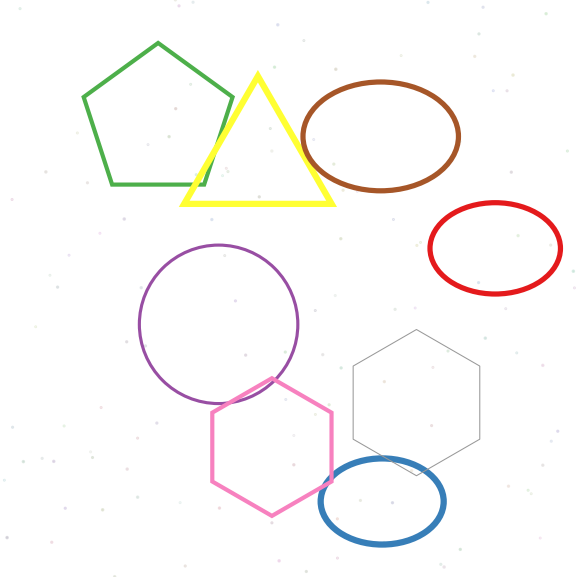[{"shape": "oval", "thickness": 2.5, "radius": 0.56, "center": [0.858, 0.569]}, {"shape": "oval", "thickness": 3, "radius": 0.53, "center": [0.662, 0.131]}, {"shape": "pentagon", "thickness": 2, "radius": 0.68, "center": [0.274, 0.789]}, {"shape": "circle", "thickness": 1.5, "radius": 0.69, "center": [0.379, 0.438]}, {"shape": "triangle", "thickness": 3, "radius": 0.74, "center": [0.447, 0.72]}, {"shape": "oval", "thickness": 2.5, "radius": 0.67, "center": [0.659, 0.763]}, {"shape": "hexagon", "thickness": 2, "radius": 0.6, "center": [0.471, 0.225]}, {"shape": "hexagon", "thickness": 0.5, "radius": 0.63, "center": [0.721, 0.302]}]